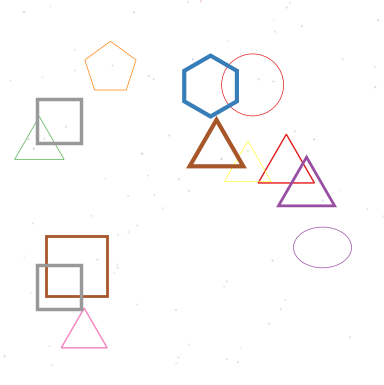[{"shape": "circle", "thickness": 0.5, "radius": 0.4, "center": [0.656, 0.779]}, {"shape": "triangle", "thickness": 1, "radius": 0.42, "center": [0.744, 0.567]}, {"shape": "hexagon", "thickness": 3, "radius": 0.4, "center": [0.547, 0.776]}, {"shape": "triangle", "thickness": 0.5, "radius": 0.37, "center": [0.102, 0.623]}, {"shape": "triangle", "thickness": 2, "radius": 0.42, "center": [0.796, 0.507]}, {"shape": "oval", "thickness": 0.5, "radius": 0.38, "center": [0.838, 0.357]}, {"shape": "pentagon", "thickness": 0.5, "radius": 0.35, "center": [0.287, 0.823]}, {"shape": "triangle", "thickness": 0.5, "radius": 0.35, "center": [0.644, 0.564]}, {"shape": "triangle", "thickness": 3, "radius": 0.4, "center": [0.562, 0.608]}, {"shape": "square", "thickness": 2, "radius": 0.39, "center": [0.198, 0.308]}, {"shape": "triangle", "thickness": 1, "radius": 0.34, "center": [0.219, 0.131]}, {"shape": "square", "thickness": 2.5, "radius": 0.29, "center": [0.153, 0.254]}, {"shape": "square", "thickness": 2.5, "radius": 0.29, "center": [0.154, 0.686]}]